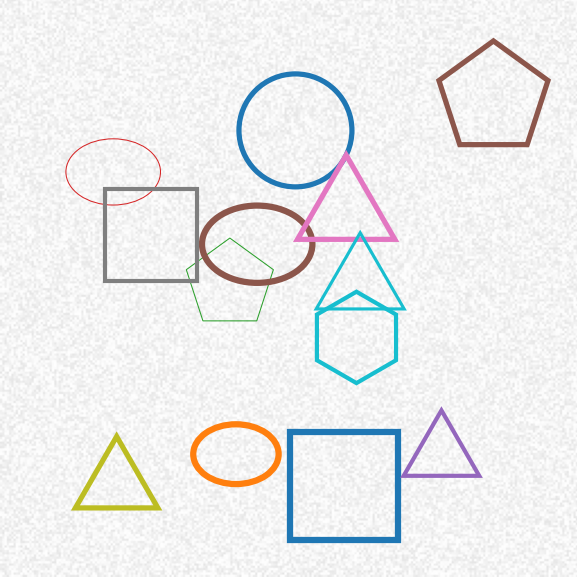[{"shape": "square", "thickness": 3, "radius": 0.47, "center": [0.596, 0.158]}, {"shape": "circle", "thickness": 2.5, "radius": 0.49, "center": [0.512, 0.773]}, {"shape": "oval", "thickness": 3, "radius": 0.37, "center": [0.409, 0.213]}, {"shape": "pentagon", "thickness": 0.5, "radius": 0.4, "center": [0.398, 0.508]}, {"shape": "oval", "thickness": 0.5, "radius": 0.41, "center": [0.196, 0.701]}, {"shape": "triangle", "thickness": 2, "radius": 0.38, "center": [0.764, 0.213]}, {"shape": "pentagon", "thickness": 2.5, "radius": 0.5, "center": [0.854, 0.829]}, {"shape": "oval", "thickness": 3, "radius": 0.48, "center": [0.445, 0.576]}, {"shape": "triangle", "thickness": 2.5, "radius": 0.49, "center": [0.599, 0.633]}, {"shape": "square", "thickness": 2, "radius": 0.4, "center": [0.261, 0.593]}, {"shape": "triangle", "thickness": 2.5, "radius": 0.41, "center": [0.202, 0.161]}, {"shape": "hexagon", "thickness": 2, "radius": 0.4, "center": [0.617, 0.415]}, {"shape": "triangle", "thickness": 1.5, "radius": 0.44, "center": [0.624, 0.508]}]